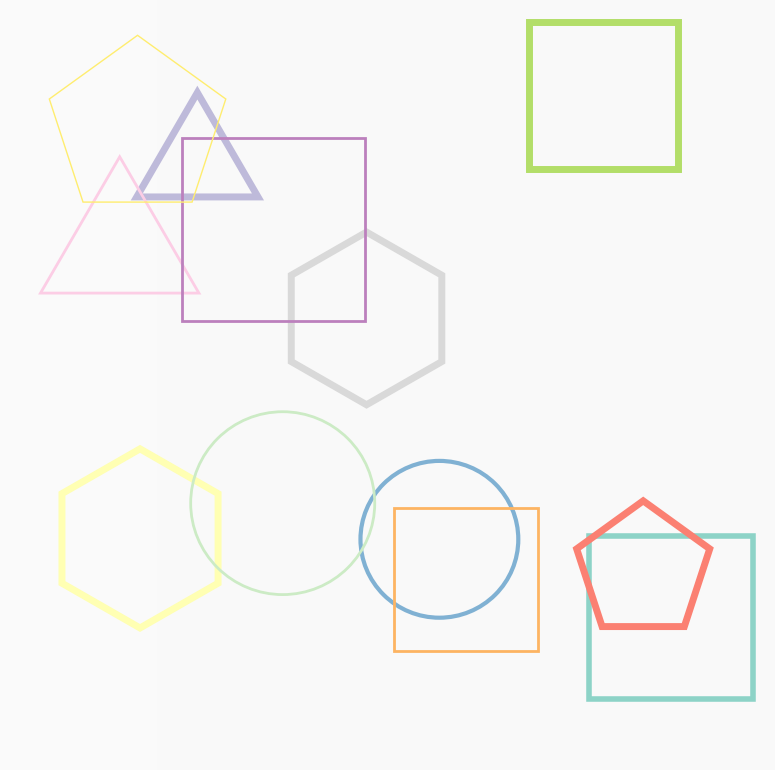[{"shape": "square", "thickness": 2, "radius": 0.53, "center": [0.865, 0.198]}, {"shape": "hexagon", "thickness": 2.5, "radius": 0.58, "center": [0.181, 0.301]}, {"shape": "triangle", "thickness": 2.5, "radius": 0.45, "center": [0.255, 0.789]}, {"shape": "pentagon", "thickness": 2.5, "radius": 0.45, "center": [0.83, 0.259]}, {"shape": "circle", "thickness": 1.5, "radius": 0.51, "center": [0.567, 0.3]}, {"shape": "square", "thickness": 1, "radius": 0.46, "center": [0.601, 0.247]}, {"shape": "square", "thickness": 2.5, "radius": 0.48, "center": [0.778, 0.876]}, {"shape": "triangle", "thickness": 1, "radius": 0.59, "center": [0.154, 0.678]}, {"shape": "hexagon", "thickness": 2.5, "radius": 0.56, "center": [0.473, 0.586]}, {"shape": "square", "thickness": 1, "radius": 0.59, "center": [0.353, 0.702]}, {"shape": "circle", "thickness": 1, "radius": 0.59, "center": [0.365, 0.347]}, {"shape": "pentagon", "thickness": 0.5, "radius": 0.6, "center": [0.177, 0.834]}]